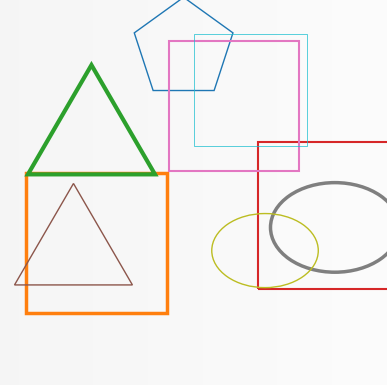[{"shape": "pentagon", "thickness": 1, "radius": 0.67, "center": [0.474, 0.873]}, {"shape": "square", "thickness": 2.5, "radius": 0.91, "center": [0.25, 0.368]}, {"shape": "triangle", "thickness": 3, "radius": 0.95, "center": [0.236, 0.642]}, {"shape": "square", "thickness": 1.5, "radius": 0.95, "center": [0.857, 0.441]}, {"shape": "triangle", "thickness": 1, "radius": 0.88, "center": [0.19, 0.348]}, {"shape": "square", "thickness": 1.5, "radius": 0.84, "center": [0.604, 0.724]}, {"shape": "oval", "thickness": 2.5, "radius": 0.83, "center": [0.864, 0.409]}, {"shape": "oval", "thickness": 1, "radius": 0.69, "center": [0.684, 0.349]}, {"shape": "square", "thickness": 0.5, "radius": 0.73, "center": [0.646, 0.767]}]